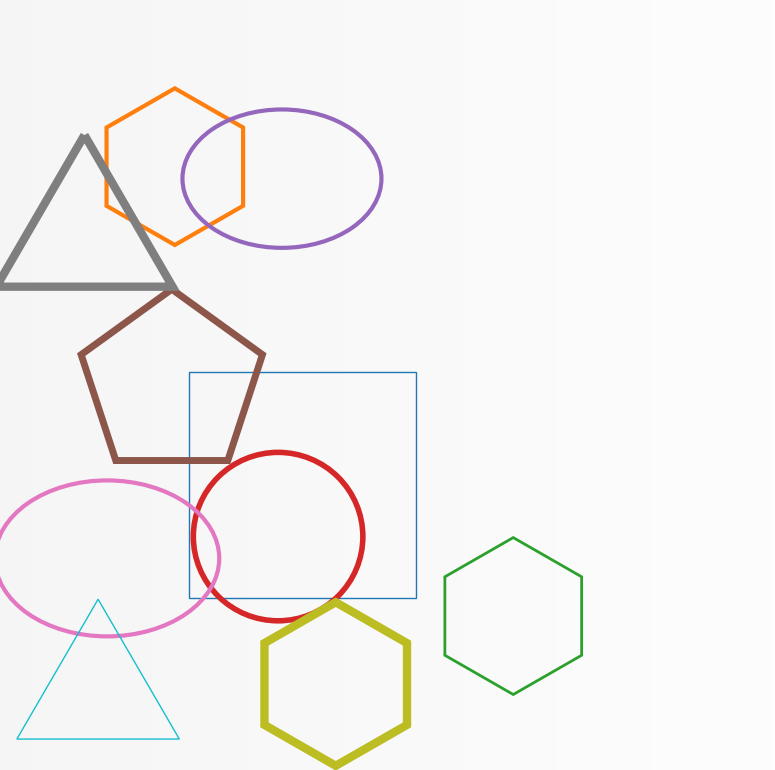[{"shape": "square", "thickness": 0.5, "radius": 0.73, "center": [0.39, 0.37]}, {"shape": "hexagon", "thickness": 1.5, "radius": 0.51, "center": [0.226, 0.784]}, {"shape": "hexagon", "thickness": 1, "radius": 0.51, "center": [0.662, 0.2]}, {"shape": "circle", "thickness": 2, "radius": 0.55, "center": [0.359, 0.303]}, {"shape": "oval", "thickness": 1.5, "radius": 0.64, "center": [0.364, 0.768]}, {"shape": "pentagon", "thickness": 2.5, "radius": 0.61, "center": [0.222, 0.501]}, {"shape": "oval", "thickness": 1.5, "radius": 0.72, "center": [0.138, 0.275]}, {"shape": "triangle", "thickness": 3, "radius": 0.66, "center": [0.109, 0.693]}, {"shape": "hexagon", "thickness": 3, "radius": 0.53, "center": [0.433, 0.112]}, {"shape": "triangle", "thickness": 0.5, "radius": 0.61, "center": [0.127, 0.101]}]